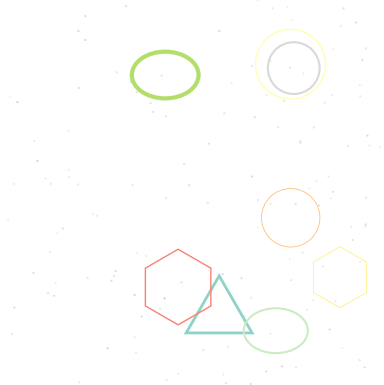[{"shape": "triangle", "thickness": 2, "radius": 0.49, "center": [0.569, 0.185]}, {"shape": "circle", "thickness": 1, "radius": 0.45, "center": [0.755, 0.833]}, {"shape": "hexagon", "thickness": 1, "radius": 0.49, "center": [0.463, 0.254]}, {"shape": "circle", "thickness": 0.5, "radius": 0.38, "center": [0.755, 0.434]}, {"shape": "oval", "thickness": 3, "radius": 0.43, "center": [0.429, 0.805]}, {"shape": "circle", "thickness": 1.5, "radius": 0.34, "center": [0.763, 0.823]}, {"shape": "oval", "thickness": 1.5, "radius": 0.42, "center": [0.716, 0.141]}, {"shape": "hexagon", "thickness": 0.5, "radius": 0.4, "center": [0.883, 0.28]}]